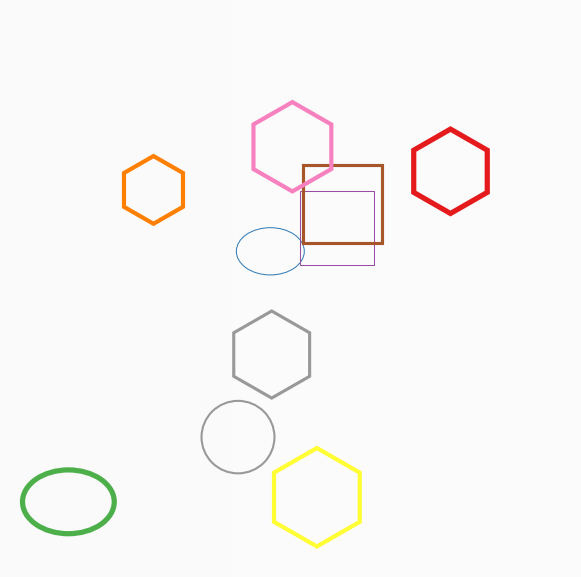[{"shape": "hexagon", "thickness": 2.5, "radius": 0.37, "center": [0.775, 0.703]}, {"shape": "oval", "thickness": 0.5, "radius": 0.29, "center": [0.465, 0.564]}, {"shape": "oval", "thickness": 2.5, "radius": 0.39, "center": [0.118, 0.13]}, {"shape": "square", "thickness": 0.5, "radius": 0.32, "center": [0.58, 0.604]}, {"shape": "hexagon", "thickness": 2, "radius": 0.29, "center": [0.264, 0.67]}, {"shape": "hexagon", "thickness": 2, "radius": 0.43, "center": [0.545, 0.138]}, {"shape": "square", "thickness": 1.5, "radius": 0.34, "center": [0.589, 0.646]}, {"shape": "hexagon", "thickness": 2, "radius": 0.39, "center": [0.503, 0.745]}, {"shape": "hexagon", "thickness": 1.5, "radius": 0.38, "center": [0.467, 0.385]}, {"shape": "circle", "thickness": 1, "radius": 0.31, "center": [0.409, 0.242]}]